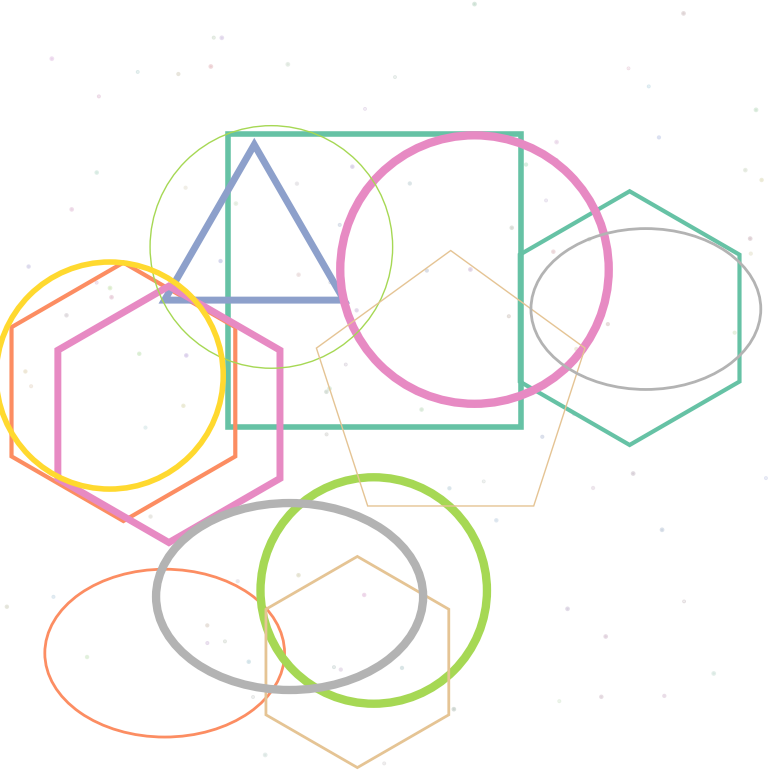[{"shape": "square", "thickness": 2, "radius": 0.95, "center": [0.486, 0.636]}, {"shape": "hexagon", "thickness": 1.5, "radius": 0.82, "center": [0.818, 0.587]}, {"shape": "oval", "thickness": 1, "radius": 0.78, "center": [0.214, 0.152]}, {"shape": "hexagon", "thickness": 1.5, "radius": 0.84, "center": [0.16, 0.491]}, {"shape": "triangle", "thickness": 2.5, "radius": 0.67, "center": [0.33, 0.678]}, {"shape": "hexagon", "thickness": 2.5, "radius": 0.83, "center": [0.219, 0.462]}, {"shape": "circle", "thickness": 3, "radius": 0.87, "center": [0.616, 0.65]}, {"shape": "circle", "thickness": 3, "radius": 0.74, "center": [0.485, 0.233]}, {"shape": "circle", "thickness": 0.5, "radius": 0.79, "center": [0.352, 0.679]}, {"shape": "circle", "thickness": 2, "radius": 0.74, "center": [0.142, 0.512]}, {"shape": "pentagon", "thickness": 0.5, "radius": 0.92, "center": [0.585, 0.491]}, {"shape": "hexagon", "thickness": 1, "radius": 0.69, "center": [0.464, 0.14]}, {"shape": "oval", "thickness": 3, "radius": 0.87, "center": [0.376, 0.225]}, {"shape": "oval", "thickness": 1, "radius": 0.75, "center": [0.839, 0.599]}]